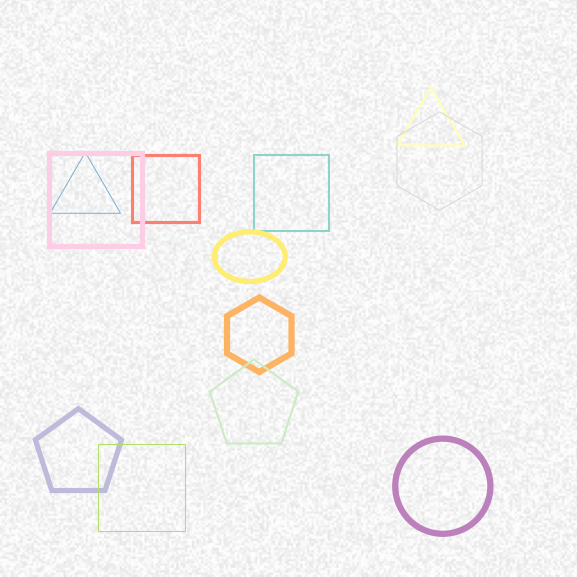[{"shape": "square", "thickness": 1, "radius": 0.33, "center": [0.505, 0.665]}, {"shape": "triangle", "thickness": 1, "radius": 0.34, "center": [0.746, 0.781]}, {"shape": "pentagon", "thickness": 2.5, "radius": 0.39, "center": [0.136, 0.213]}, {"shape": "square", "thickness": 1.5, "radius": 0.29, "center": [0.287, 0.672]}, {"shape": "triangle", "thickness": 0.5, "radius": 0.35, "center": [0.148, 0.665]}, {"shape": "hexagon", "thickness": 3, "radius": 0.32, "center": [0.449, 0.419]}, {"shape": "square", "thickness": 0.5, "radius": 0.38, "center": [0.246, 0.155]}, {"shape": "square", "thickness": 2.5, "radius": 0.4, "center": [0.165, 0.654]}, {"shape": "hexagon", "thickness": 0.5, "radius": 0.43, "center": [0.761, 0.72]}, {"shape": "circle", "thickness": 3, "radius": 0.41, "center": [0.767, 0.157]}, {"shape": "pentagon", "thickness": 1, "radius": 0.4, "center": [0.44, 0.296]}, {"shape": "oval", "thickness": 2.5, "radius": 0.31, "center": [0.433, 0.555]}]